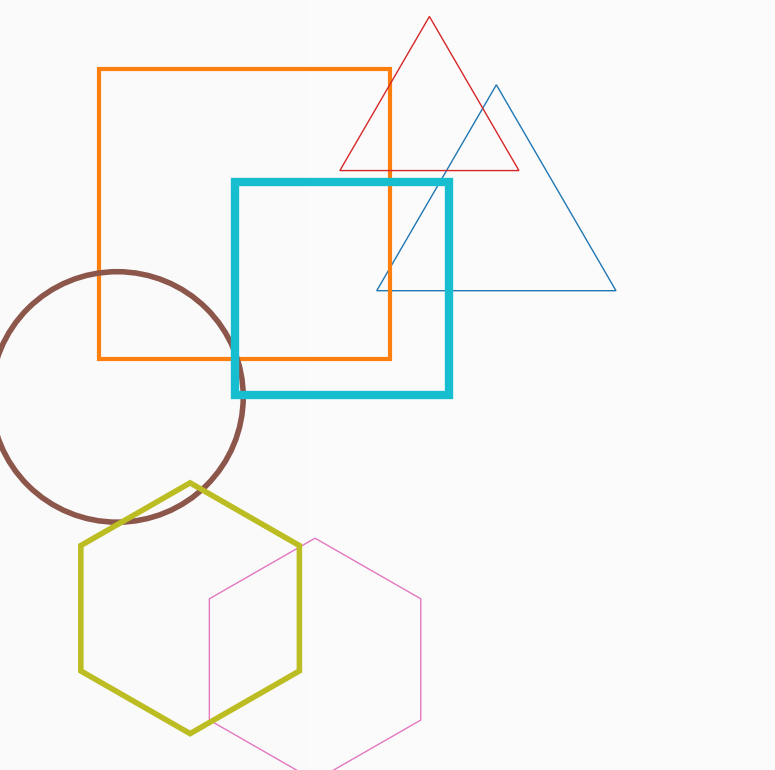[{"shape": "triangle", "thickness": 0.5, "radius": 0.89, "center": [0.64, 0.712]}, {"shape": "square", "thickness": 1.5, "radius": 0.94, "center": [0.315, 0.722]}, {"shape": "triangle", "thickness": 0.5, "radius": 0.67, "center": [0.554, 0.845]}, {"shape": "circle", "thickness": 2, "radius": 0.81, "center": [0.151, 0.485]}, {"shape": "hexagon", "thickness": 0.5, "radius": 0.79, "center": [0.407, 0.144]}, {"shape": "hexagon", "thickness": 2, "radius": 0.81, "center": [0.245, 0.21]}, {"shape": "square", "thickness": 3, "radius": 0.69, "center": [0.441, 0.625]}]